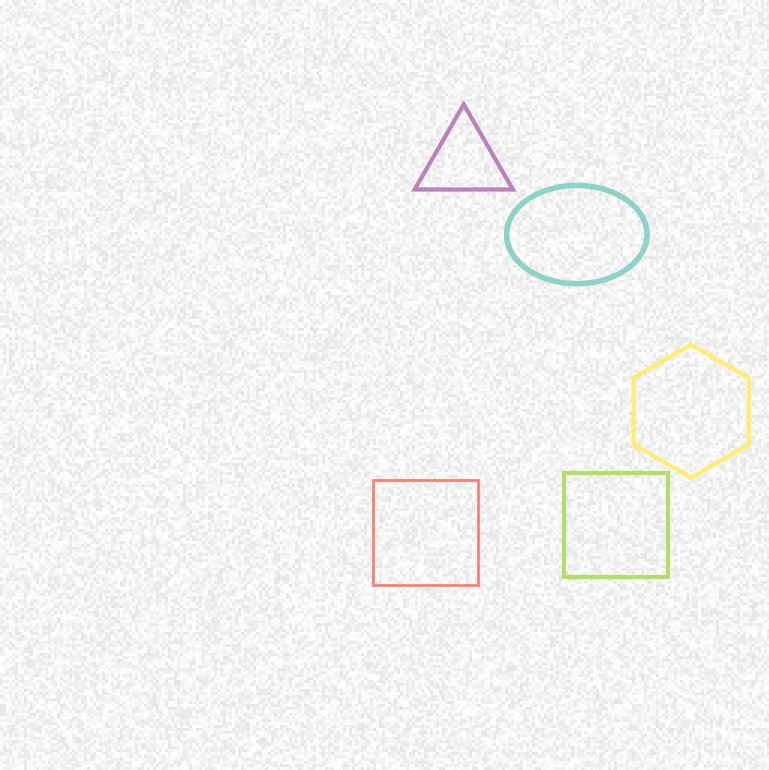[{"shape": "oval", "thickness": 2, "radius": 0.46, "center": [0.749, 0.695]}, {"shape": "square", "thickness": 1, "radius": 0.34, "center": [0.552, 0.308]}, {"shape": "square", "thickness": 1.5, "radius": 0.34, "center": [0.8, 0.318]}, {"shape": "triangle", "thickness": 1.5, "radius": 0.37, "center": [0.602, 0.791]}, {"shape": "hexagon", "thickness": 1.5, "radius": 0.43, "center": [0.898, 0.466]}]